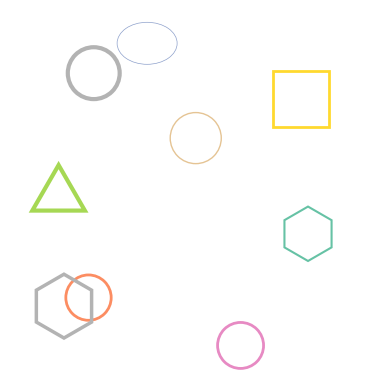[{"shape": "hexagon", "thickness": 1.5, "radius": 0.35, "center": [0.8, 0.393]}, {"shape": "circle", "thickness": 2, "radius": 0.29, "center": [0.23, 0.227]}, {"shape": "oval", "thickness": 0.5, "radius": 0.39, "center": [0.382, 0.888]}, {"shape": "circle", "thickness": 2, "radius": 0.3, "center": [0.625, 0.103]}, {"shape": "triangle", "thickness": 3, "radius": 0.39, "center": [0.152, 0.492]}, {"shape": "square", "thickness": 2, "radius": 0.36, "center": [0.782, 0.743]}, {"shape": "circle", "thickness": 1, "radius": 0.33, "center": [0.508, 0.641]}, {"shape": "hexagon", "thickness": 2.5, "radius": 0.41, "center": [0.166, 0.205]}, {"shape": "circle", "thickness": 3, "radius": 0.34, "center": [0.243, 0.81]}]